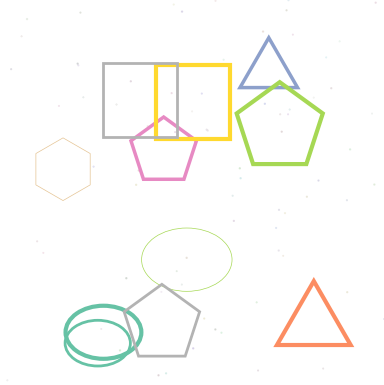[{"shape": "oval", "thickness": 2, "radius": 0.42, "center": [0.254, 0.109]}, {"shape": "oval", "thickness": 3, "radius": 0.49, "center": [0.269, 0.137]}, {"shape": "triangle", "thickness": 3, "radius": 0.55, "center": [0.815, 0.159]}, {"shape": "triangle", "thickness": 2.5, "radius": 0.43, "center": [0.698, 0.816]}, {"shape": "pentagon", "thickness": 2.5, "radius": 0.45, "center": [0.425, 0.607]}, {"shape": "oval", "thickness": 0.5, "radius": 0.59, "center": [0.485, 0.326]}, {"shape": "pentagon", "thickness": 3, "radius": 0.59, "center": [0.727, 0.669]}, {"shape": "square", "thickness": 3, "radius": 0.48, "center": [0.5, 0.736]}, {"shape": "hexagon", "thickness": 0.5, "radius": 0.41, "center": [0.164, 0.56]}, {"shape": "square", "thickness": 2, "radius": 0.48, "center": [0.364, 0.739]}, {"shape": "pentagon", "thickness": 2, "radius": 0.52, "center": [0.42, 0.158]}]